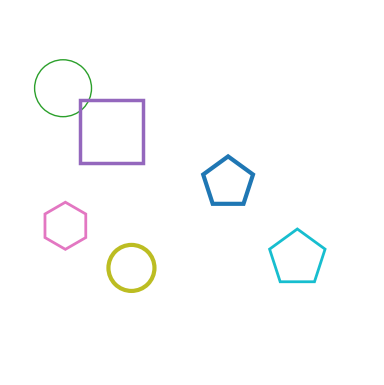[{"shape": "pentagon", "thickness": 3, "radius": 0.34, "center": [0.592, 0.526]}, {"shape": "circle", "thickness": 1, "radius": 0.37, "center": [0.164, 0.771]}, {"shape": "square", "thickness": 2.5, "radius": 0.41, "center": [0.289, 0.658]}, {"shape": "hexagon", "thickness": 2, "radius": 0.31, "center": [0.17, 0.414]}, {"shape": "circle", "thickness": 3, "radius": 0.3, "center": [0.341, 0.304]}, {"shape": "pentagon", "thickness": 2, "radius": 0.38, "center": [0.772, 0.329]}]